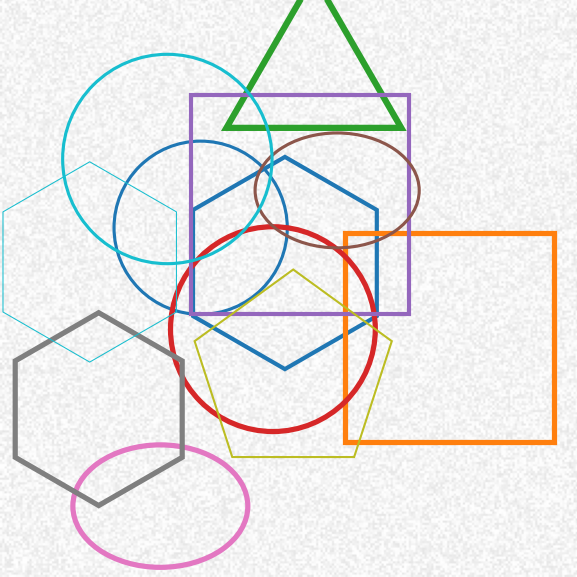[{"shape": "hexagon", "thickness": 2, "radius": 0.92, "center": [0.493, 0.544]}, {"shape": "circle", "thickness": 1.5, "radius": 0.75, "center": [0.347, 0.605]}, {"shape": "square", "thickness": 2.5, "radius": 0.9, "center": [0.779, 0.415]}, {"shape": "triangle", "thickness": 3, "radius": 0.87, "center": [0.543, 0.865]}, {"shape": "circle", "thickness": 2.5, "radius": 0.89, "center": [0.473, 0.429]}, {"shape": "square", "thickness": 2, "radius": 0.95, "center": [0.52, 0.646]}, {"shape": "oval", "thickness": 1.5, "radius": 0.71, "center": [0.584, 0.669]}, {"shape": "oval", "thickness": 2.5, "radius": 0.76, "center": [0.278, 0.123]}, {"shape": "hexagon", "thickness": 2.5, "radius": 0.83, "center": [0.171, 0.291]}, {"shape": "pentagon", "thickness": 1, "radius": 0.9, "center": [0.508, 0.353]}, {"shape": "hexagon", "thickness": 0.5, "radius": 0.87, "center": [0.155, 0.546]}, {"shape": "circle", "thickness": 1.5, "radius": 0.91, "center": [0.29, 0.724]}]